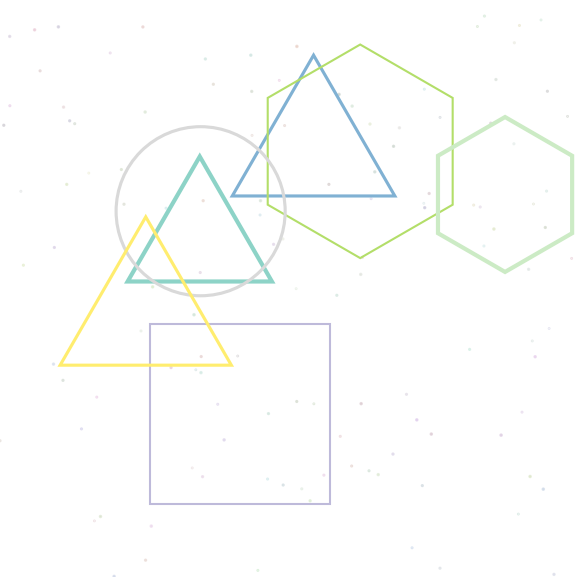[{"shape": "triangle", "thickness": 2, "radius": 0.72, "center": [0.346, 0.584]}, {"shape": "square", "thickness": 1, "radius": 0.78, "center": [0.416, 0.282]}, {"shape": "triangle", "thickness": 1.5, "radius": 0.81, "center": [0.543, 0.741]}, {"shape": "hexagon", "thickness": 1, "radius": 0.92, "center": [0.624, 0.737]}, {"shape": "circle", "thickness": 1.5, "radius": 0.73, "center": [0.347, 0.633]}, {"shape": "hexagon", "thickness": 2, "radius": 0.67, "center": [0.875, 0.662]}, {"shape": "triangle", "thickness": 1.5, "radius": 0.86, "center": [0.252, 0.452]}]